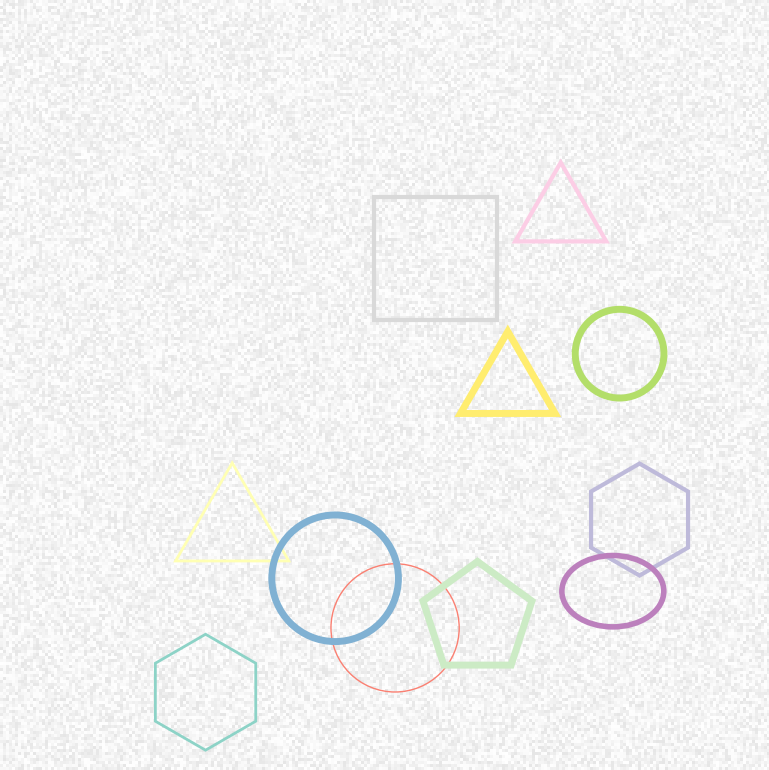[{"shape": "hexagon", "thickness": 1, "radius": 0.38, "center": [0.267, 0.101]}, {"shape": "triangle", "thickness": 1, "radius": 0.42, "center": [0.302, 0.314]}, {"shape": "hexagon", "thickness": 1.5, "radius": 0.36, "center": [0.831, 0.325]}, {"shape": "circle", "thickness": 0.5, "radius": 0.42, "center": [0.513, 0.185]}, {"shape": "circle", "thickness": 2.5, "radius": 0.41, "center": [0.435, 0.249]}, {"shape": "circle", "thickness": 2.5, "radius": 0.29, "center": [0.805, 0.541]}, {"shape": "triangle", "thickness": 1.5, "radius": 0.34, "center": [0.728, 0.721]}, {"shape": "square", "thickness": 1.5, "radius": 0.4, "center": [0.565, 0.664]}, {"shape": "oval", "thickness": 2, "radius": 0.33, "center": [0.796, 0.232]}, {"shape": "pentagon", "thickness": 2.5, "radius": 0.37, "center": [0.62, 0.196]}, {"shape": "triangle", "thickness": 2.5, "radius": 0.35, "center": [0.659, 0.499]}]